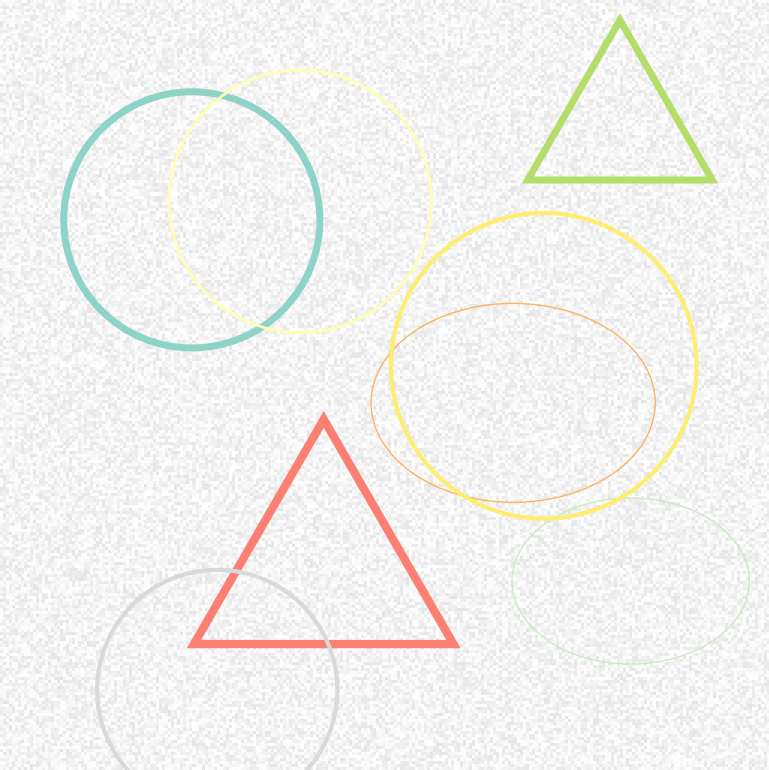[{"shape": "circle", "thickness": 2.5, "radius": 0.83, "center": [0.249, 0.714]}, {"shape": "circle", "thickness": 1, "radius": 0.85, "center": [0.39, 0.738]}, {"shape": "triangle", "thickness": 3, "radius": 0.97, "center": [0.42, 0.261]}, {"shape": "oval", "thickness": 0.5, "radius": 0.92, "center": [0.666, 0.477]}, {"shape": "triangle", "thickness": 2.5, "radius": 0.69, "center": [0.805, 0.835]}, {"shape": "circle", "thickness": 1.5, "radius": 0.78, "center": [0.282, 0.104]}, {"shape": "oval", "thickness": 0.5, "radius": 0.77, "center": [0.819, 0.245]}, {"shape": "circle", "thickness": 1.5, "radius": 0.99, "center": [0.706, 0.525]}]